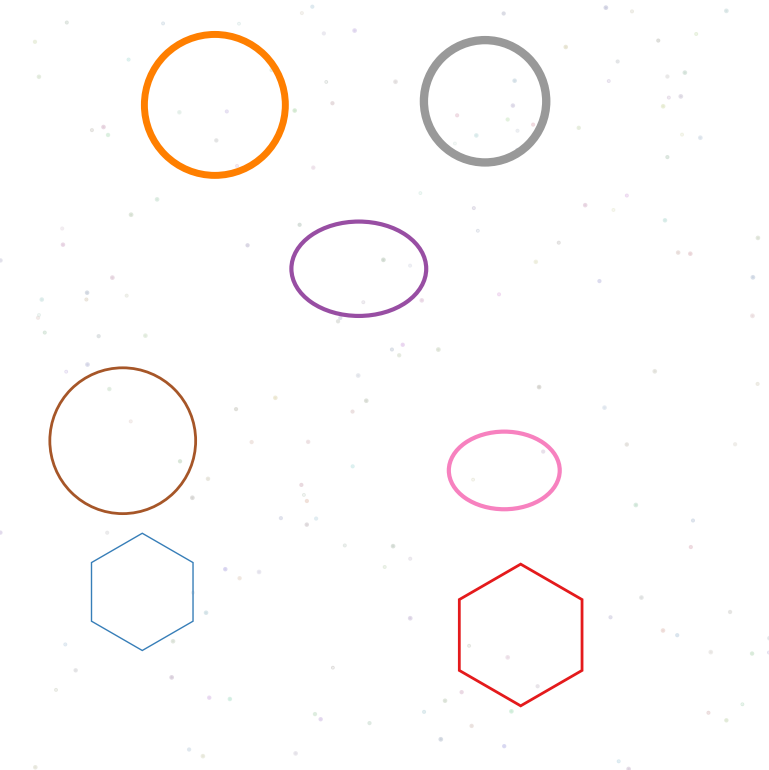[{"shape": "hexagon", "thickness": 1, "radius": 0.46, "center": [0.676, 0.175]}, {"shape": "hexagon", "thickness": 0.5, "radius": 0.38, "center": [0.185, 0.231]}, {"shape": "oval", "thickness": 1.5, "radius": 0.44, "center": [0.466, 0.651]}, {"shape": "circle", "thickness": 2.5, "radius": 0.46, "center": [0.279, 0.864]}, {"shape": "circle", "thickness": 1, "radius": 0.47, "center": [0.159, 0.428]}, {"shape": "oval", "thickness": 1.5, "radius": 0.36, "center": [0.655, 0.389]}, {"shape": "circle", "thickness": 3, "radius": 0.4, "center": [0.63, 0.868]}]